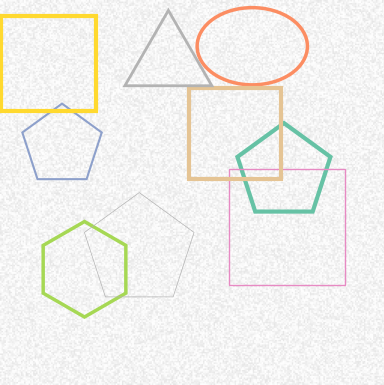[{"shape": "pentagon", "thickness": 3, "radius": 0.64, "center": [0.738, 0.553]}, {"shape": "oval", "thickness": 2.5, "radius": 0.72, "center": [0.655, 0.88]}, {"shape": "pentagon", "thickness": 1.5, "radius": 0.54, "center": [0.161, 0.622]}, {"shape": "square", "thickness": 1, "radius": 0.75, "center": [0.746, 0.411]}, {"shape": "hexagon", "thickness": 2.5, "radius": 0.62, "center": [0.22, 0.301]}, {"shape": "square", "thickness": 3, "radius": 0.62, "center": [0.127, 0.834]}, {"shape": "square", "thickness": 3, "radius": 0.59, "center": [0.61, 0.654]}, {"shape": "pentagon", "thickness": 0.5, "radius": 0.75, "center": [0.362, 0.35]}, {"shape": "triangle", "thickness": 2, "radius": 0.65, "center": [0.437, 0.842]}]